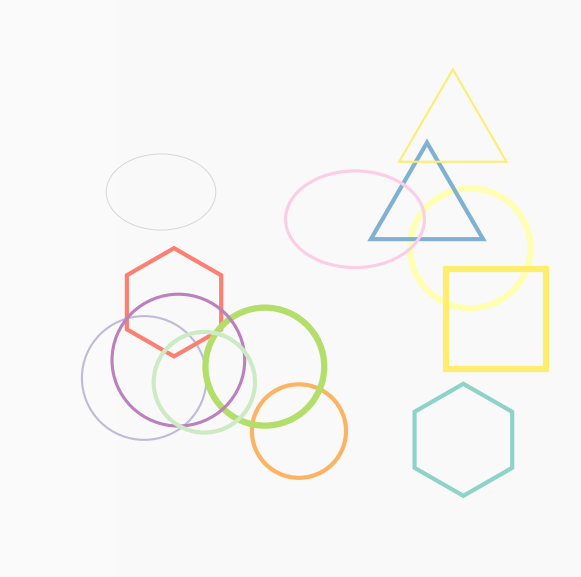[{"shape": "hexagon", "thickness": 2, "radius": 0.48, "center": [0.797, 0.238]}, {"shape": "circle", "thickness": 3, "radius": 0.52, "center": [0.809, 0.569]}, {"shape": "circle", "thickness": 1, "radius": 0.54, "center": [0.248, 0.345]}, {"shape": "hexagon", "thickness": 2, "radius": 0.47, "center": [0.299, 0.476]}, {"shape": "triangle", "thickness": 2, "radius": 0.56, "center": [0.735, 0.641]}, {"shape": "circle", "thickness": 2, "radius": 0.4, "center": [0.514, 0.253]}, {"shape": "circle", "thickness": 3, "radius": 0.51, "center": [0.456, 0.364]}, {"shape": "oval", "thickness": 1.5, "radius": 0.6, "center": [0.611, 0.62]}, {"shape": "oval", "thickness": 0.5, "radius": 0.47, "center": [0.277, 0.667]}, {"shape": "circle", "thickness": 1.5, "radius": 0.57, "center": [0.307, 0.376]}, {"shape": "circle", "thickness": 2, "radius": 0.44, "center": [0.352, 0.337]}, {"shape": "square", "thickness": 3, "radius": 0.43, "center": [0.853, 0.446]}, {"shape": "triangle", "thickness": 1, "radius": 0.53, "center": [0.779, 0.772]}]